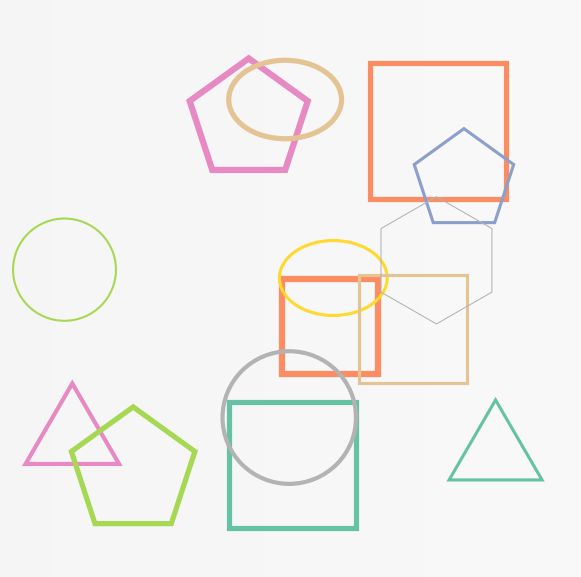[{"shape": "square", "thickness": 2.5, "radius": 0.55, "center": [0.504, 0.194]}, {"shape": "triangle", "thickness": 1.5, "radius": 0.46, "center": [0.853, 0.214]}, {"shape": "square", "thickness": 3, "radius": 0.41, "center": [0.568, 0.434]}, {"shape": "square", "thickness": 2.5, "radius": 0.59, "center": [0.754, 0.772]}, {"shape": "pentagon", "thickness": 1.5, "radius": 0.45, "center": [0.798, 0.686]}, {"shape": "triangle", "thickness": 2, "radius": 0.46, "center": [0.124, 0.242]}, {"shape": "pentagon", "thickness": 3, "radius": 0.53, "center": [0.428, 0.791]}, {"shape": "circle", "thickness": 1, "radius": 0.44, "center": [0.111, 0.532]}, {"shape": "pentagon", "thickness": 2.5, "radius": 0.56, "center": [0.229, 0.183]}, {"shape": "oval", "thickness": 1.5, "radius": 0.46, "center": [0.573, 0.518]}, {"shape": "square", "thickness": 1.5, "radius": 0.47, "center": [0.71, 0.43]}, {"shape": "oval", "thickness": 2.5, "radius": 0.49, "center": [0.491, 0.827]}, {"shape": "circle", "thickness": 2, "radius": 0.57, "center": [0.498, 0.276]}, {"shape": "hexagon", "thickness": 0.5, "radius": 0.55, "center": [0.751, 0.548]}]